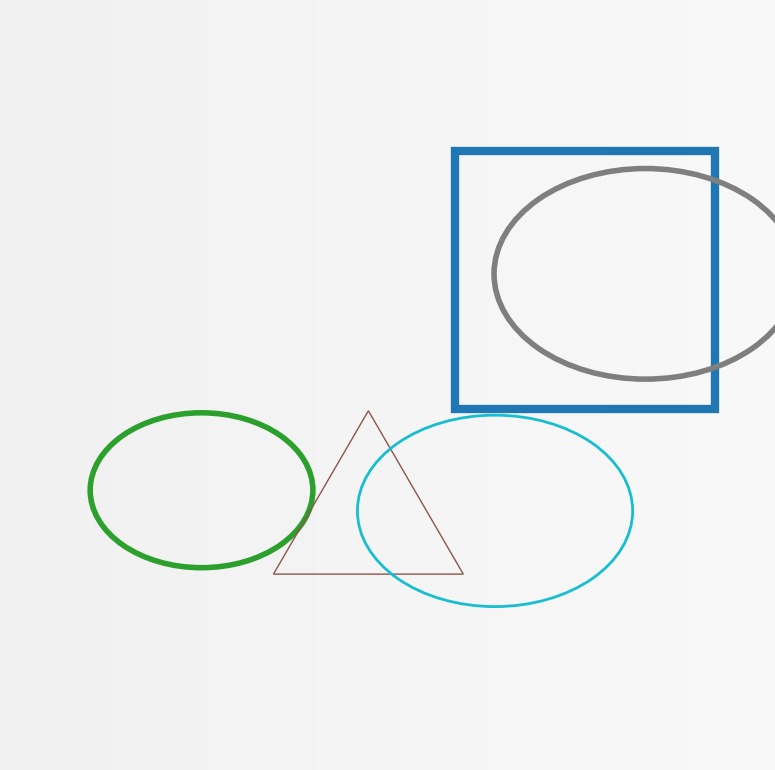[{"shape": "square", "thickness": 3, "radius": 0.84, "center": [0.755, 0.636]}, {"shape": "oval", "thickness": 2, "radius": 0.72, "center": [0.26, 0.363]}, {"shape": "triangle", "thickness": 0.5, "radius": 0.71, "center": [0.475, 0.325]}, {"shape": "oval", "thickness": 2, "radius": 0.98, "center": [0.833, 0.644]}, {"shape": "oval", "thickness": 1, "radius": 0.89, "center": [0.639, 0.337]}]